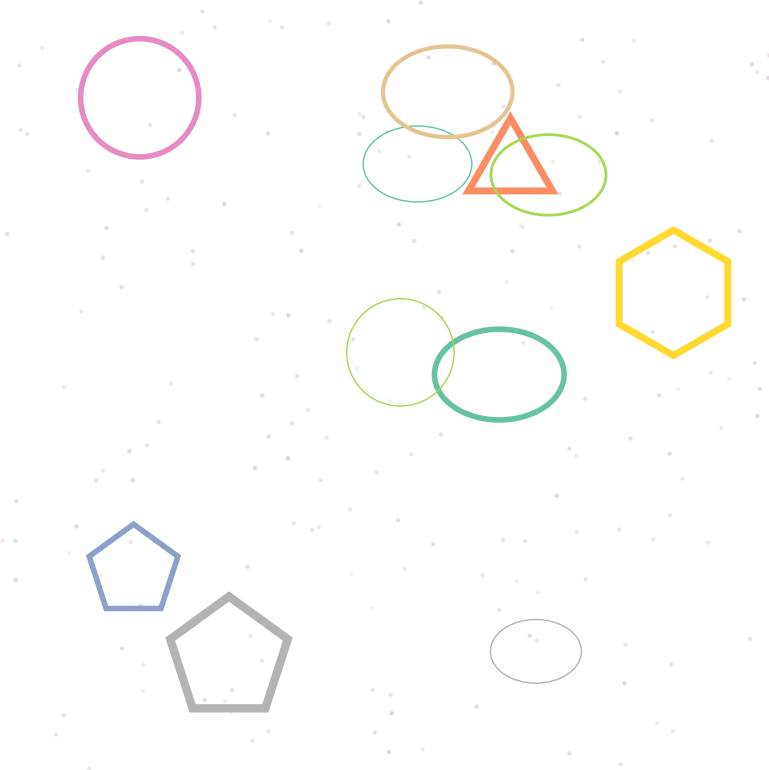[{"shape": "oval", "thickness": 2, "radius": 0.42, "center": [0.648, 0.514]}, {"shape": "oval", "thickness": 0.5, "radius": 0.35, "center": [0.542, 0.787]}, {"shape": "triangle", "thickness": 2.5, "radius": 0.32, "center": [0.663, 0.784]}, {"shape": "pentagon", "thickness": 2, "radius": 0.3, "center": [0.173, 0.259]}, {"shape": "circle", "thickness": 2, "radius": 0.38, "center": [0.181, 0.873]}, {"shape": "oval", "thickness": 1, "radius": 0.37, "center": [0.712, 0.773]}, {"shape": "circle", "thickness": 0.5, "radius": 0.35, "center": [0.52, 0.542]}, {"shape": "hexagon", "thickness": 2.5, "radius": 0.41, "center": [0.875, 0.62]}, {"shape": "oval", "thickness": 1.5, "radius": 0.42, "center": [0.581, 0.881]}, {"shape": "oval", "thickness": 0.5, "radius": 0.3, "center": [0.696, 0.154]}, {"shape": "pentagon", "thickness": 3, "radius": 0.4, "center": [0.297, 0.145]}]